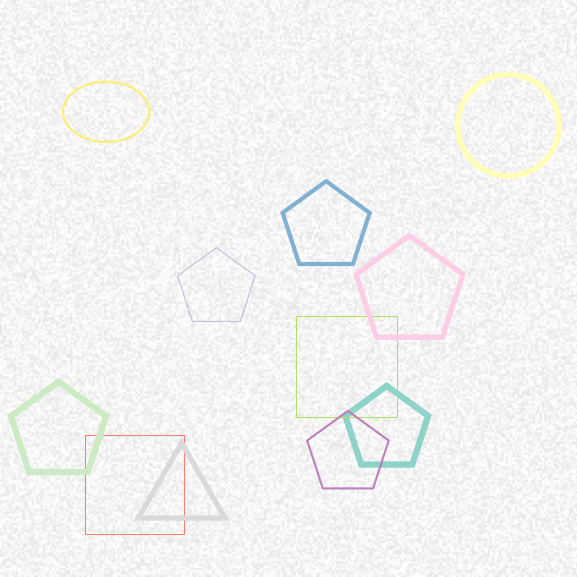[{"shape": "pentagon", "thickness": 3, "radius": 0.38, "center": [0.67, 0.256]}, {"shape": "circle", "thickness": 2.5, "radius": 0.44, "center": [0.88, 0.782]}, {"shape": "pentagon", "thickness": 0.5, "radius": 0.35, "center": [0.375, 0.5]}, {"shape": "square", "thickness": 0.5, "radius": 0.43, "center": [0.233, 0.16]}, {"shape": "pentagon", "thickness": 2, "radius": 0.4, "center": [0.565, 0.606]}, {"shape": "square", "thickness": 0.5, "radius": 0.44, "center": [0.6, 0.364]}, {"shape": "pentagon", "thickness": 2.5, "radius": 0.49, "center": [0.709, 0.494]}, {"shape": "triangle", "thickness": 2.5, "radius": 0.43, "center": [0.315, 0.145]}, {"shape": "pentagon", "thickness": 1, "radius": 0.37, "center": [0.603, 0.213]}, {"shape": "pentagon", "thickness": 3, "radius": 0.43, "center": [0.101, 0.252]}, {"shape": "oval", "thickness": 1, "radius": 0.37, "center": [0.184, 0.806]}]